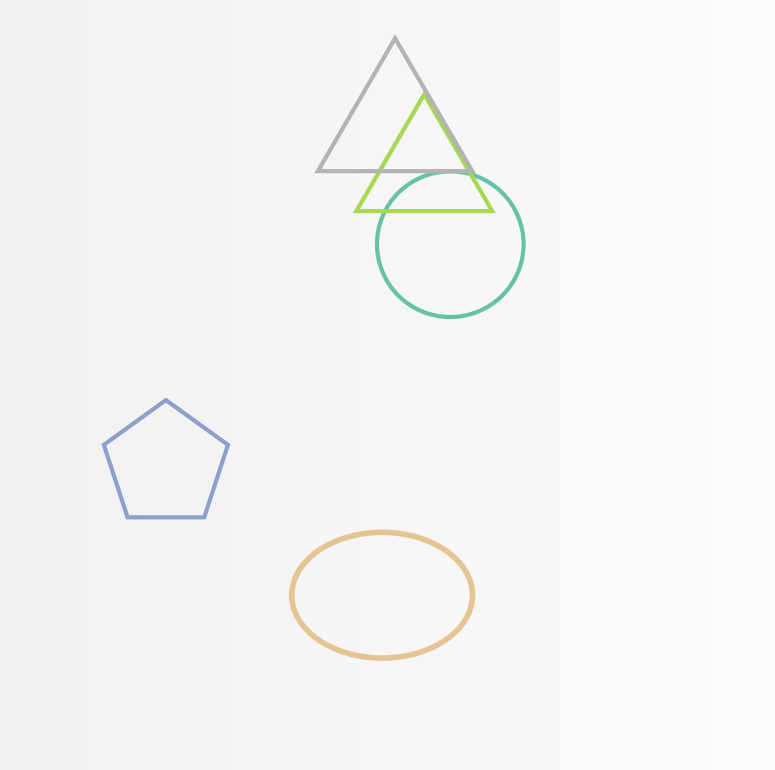[{"shape": "circle", "thickness": 1.5, "radius": 0.47, "center": [0.581, 0.683]}, {"shape": "pentagon", "thickness": 1.5, "radius": 0.42, "center": [0.214, 0.396]}, {"shape": "triangle", "thickness": 1.5, "radius": 0.51, "center": [0.547, 0.776]}, {"shape": "oval", "thickness": 2, "radius": 0.58, "center": [0.493, 0.227]}, {"shape": "triangle", "thickness": 1.5, "radius": 0.58, "center": [0.51, 0.835]}]